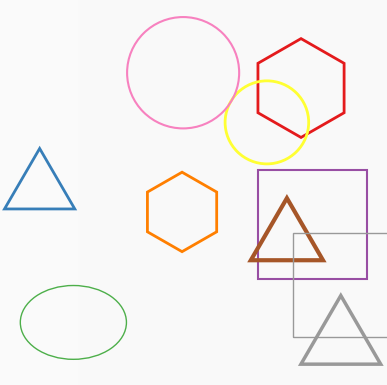[{"shape": "hexagon", "thickness": 2, "radius": 0.64, "center": [0.777, 0.771]}, {"shape": "triangle", "thickness": 2, "radius": 0.52, "center": [0.102, 0.51]}, {"shape": "oval", "thickness": 1, "radius": 0.68, "center": [0.189, 0.163]}, {"shape": "square", "thickness": 1.5, "radius": 0.71, "center": [0.807, 0.417]}, {"shape": "hexagon", "thickness": 2, "radius": 0.52, "center": [0.47, 0.45]}, {"shape": "circle", "thickness": 2, "radius": 0.54, "center": [0.689, 0.682]}, {"shape": "triangle", "thickness": 3, "radius": 0.54, "center": [0.74, 0.378]}, {"shape": "circle", "thickness": 1.5, "radius": 0.72, "center": [0.473, 0.811]}, {"shape": "square", "thickness": 1, "radius": 0.67, "center": [0.891, 0.259]}, {"shape": "triangle", "thickness": 2.5, "radius": 0.59, "center": [0.88, 0.114]}]